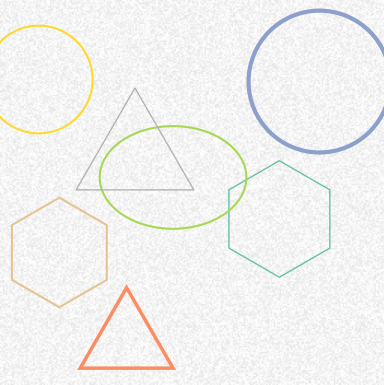[{"shape": "hexagon", "thickness": 1, "radius": 0.76, "center": [0.726, 0.431]}, {"shape": "triangle", "thickness": 2.5, "radius": 0.7, "center": [0.329, 0.113]}, {"shape": "circle", "thickness": 3, "radius": 0.92, "center": [0.83, 0.788]}, {"shape": "oval", "thickness": 1.5, "radius": 0.95, "center": [0.449, 0.539]}, {"shape": "circle", "thickness": 1.5, "radius": 0.7, "center": [0.101, 0.793]}, {"shape": "hexagon", "thickness": 1.5, "radius": 0.71, "center": [0.154, 0.344]}, {"shape": "triangle", "thickness": 1, "radius": 0.88, "center": [0.351, 0.595]}]